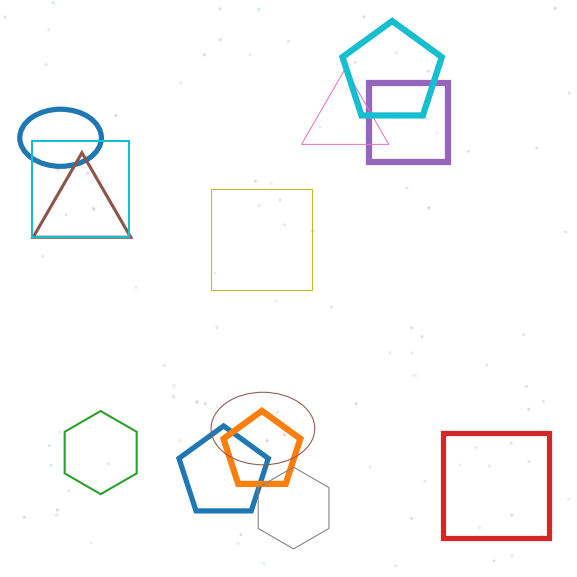[{"shape": "pentagon", "thickness": 2.5, "radius": 0.41, "center": [0.387, 0.18]}, {"shape": "oval", "thickness": 2.5, "radius": 0.35, "center": [0.105, 0.761]}, {"shape": "pentagon", "thickness": 3, "radius": 0.35, "center": [0.454, 0.218]}, {"shape": "hexagon", "thickness": 1, "radius": 0.36, "center": [0.174, 0.215]}, {"shape": "square", "thickness": 2.5, "radius": 0.46, "center": [0.859, 0.159]}, {"shape": "square", "thickness": 3, "radius": 0.34, "center": [0.707, 0.788]}, {"shape": "triangle", "thickness": 1.5, "radius": 0.49, "center": [0.142, 0.637]}, {"shape": "oval", "thickness": 0.5, "radius": 0.45, "center": [0.455, 0.257]}, {"shape": "triangle", "thickness": 0.5, "radius": 0.44, "center": [0.598, 0.793]}, {"shape": "hexagon", "thickness": 0.5, "radius": 0.35, "center": [0.508, 0.119]}, {"shape": "square", "thickness": 0.5, "radius": 0.44, "center": [0.453, 0.585]}, {"shape": "square", "thickness": 1, "radius": 0.42, "center": [0.14, 0.672]}, {"shape": "pentagon", "thickness": 3, "radius": 0.45, "center": [0.679, 0.872]}]